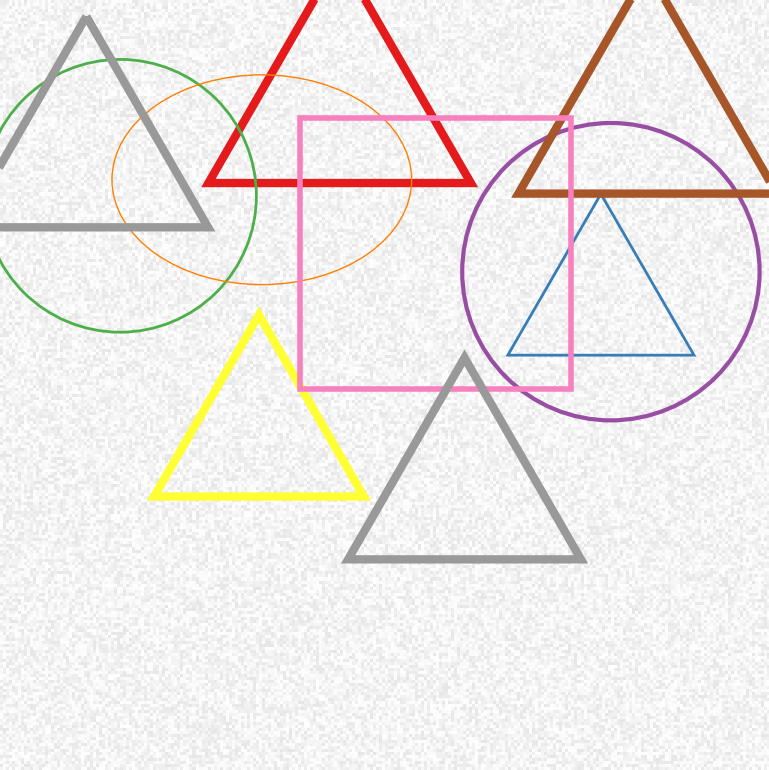[{"shape": "triangle", "thickness": 3, "radius": 0.98, "center": [0.441, 0.861]}, {"shape": "triangle", "thickness": 1, "radius": 0.7, "center": [0.78, 0.609]}, {"shape": "circle", "thickness": 1, "radius": 0.89, "center": [0.156, 0.746]}, {"shape": "circle", "thickness": 1.5, "radius": 0.97, "center": [0.793, 0.647]}, {"shape": "oval", "thickness": 0.5, "radius": 0.97, "center": [0.34, 0.767]}, {"shape": "triangle", "thickness": 3, "radius": 0.79, "center": [0.336, 0.434]}, {"shape": "triangle", "thickness": 3, "radius": 0.97, "center": [0.841, 0.845]}, {"shape": "square", "thickness": 2, "radius": 0.88, "center": [0.566, 0.671]}, {"shape": "triangle", "thickness": 3, "radius": 0.91, "center": [0.112, 0.796]}, {"shape": "triangle", "thickness": 3, "radius": 0.87, "center": [0.603, 0.361]}]